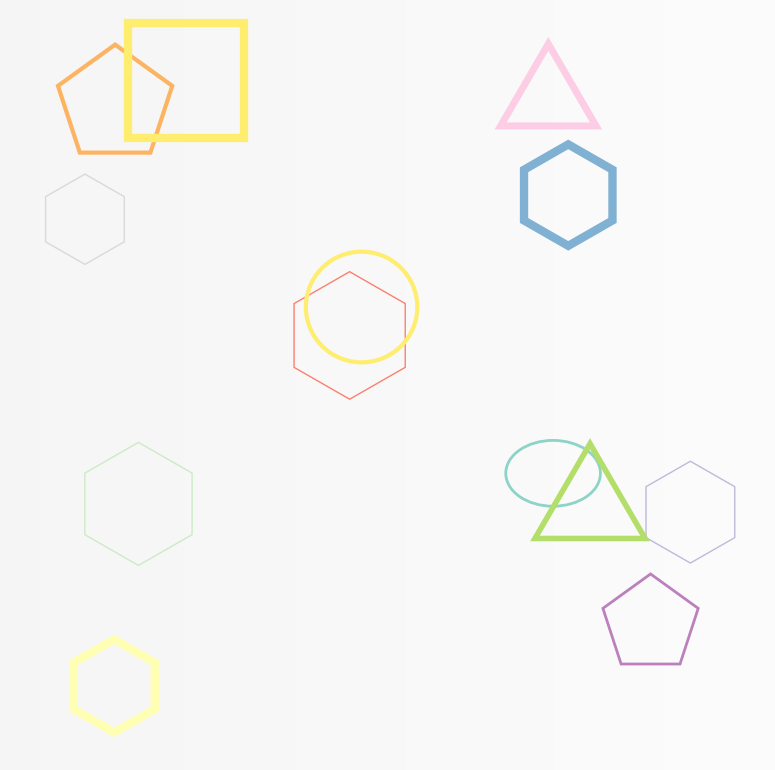[{"shape": "oval", "thickness": 1, "radius": 0.31, "center": [0.714, 0.385]}, {"shape": "hexagon", "thickness": 3, "radius": 0.3, "center": [0.147, 0.109]}, {"shape": "hexagon", "thickness": 0.5, "radius": 0.33, "center": [0.891, 0.335]}, {"shape": "hexagon", "thickness": 0.5, "radius": 0.41, "center": [0.451, 0.564]}, {"shape": "hexagon", "thickness": 3, "radius": 0.33, "center": [0.733, 0.747]}, {"shape": "pentagon", "thickness": 1.5, "radius": 0.39, "center": [0.149, 0.865]}, {"shape": "triangle", "thickness": 2, "radius": 0.41, "center": [0.761, 0.342]}, {"shape": "triangle", "thickness": 2.5, "radius": 0.36, "center": [0.707, 0.872]}, {"shape": "hexagon", "thickness": 0.5, "radius": 0.29, "center": [0.11, 0.715]}, {"shape": "pentagon", "thickness": 1, "radius": 0.32, "center": [0.839, 0.19]}, {"shape": "hexagon", "thickness": 0.5, "radius": 0.4, "center": [0.179, 0.346]}, {"shape": "square", "thickness": 3, "radius": 0.37, "center": [0.24, 0.895]}, {"shape": "circle", "thickness": 1.5, "radius": 0.36, "center": [0.467, 0.601]}]